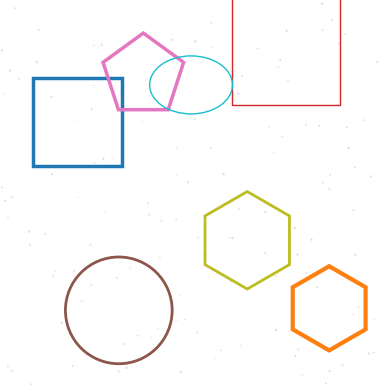[{"shape": "square", "thickness": 2.5, "radius": 0.57, "center": [0.201, 0.683]}, {"shape": "hexagon", "thickness": 3, "radius": 0.55, "center": [0.855, 0.199]}, {"shape": "square", "thickness": 1, "radius": 0.7, "center": [0.744, 0.867]}, {"shape": "circle", "thickness": 2, "radius": 0.69, "center": [0.309, 0.194]}, {"shape": "pentagon", "thickness": 2.5, "radius": 0.55, "center": [0.372, 0.804]}, {"shape": "hexagon", "thickness": 2, "radius": 0.63, "center": [0.642, 0.376]}, {"shape": "oval", "thickness": 1, "radius": 0.54, "center": [0.496, 0.779]}]